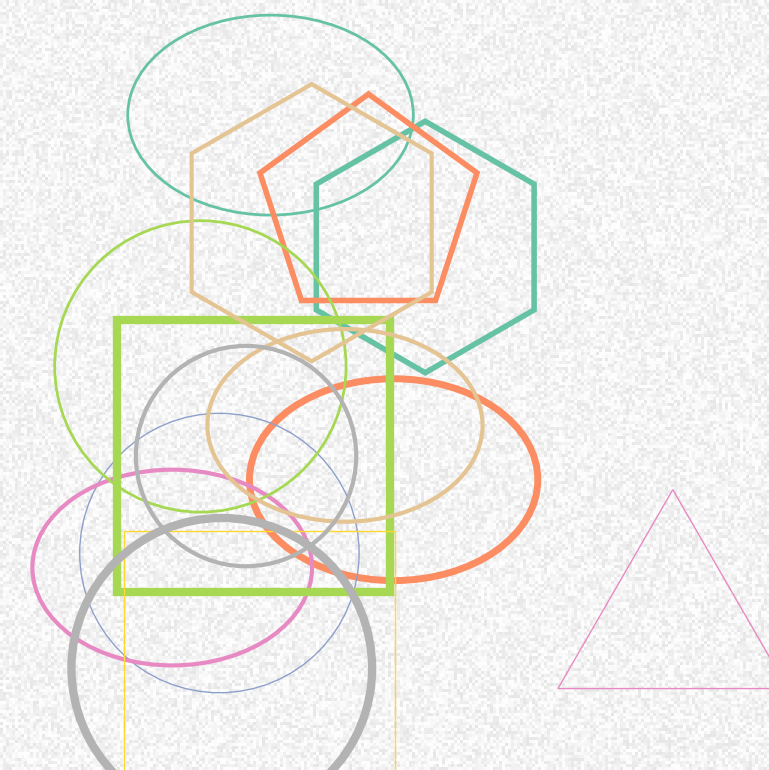[{"shape": "hexagon", "thickness": 2, "radius": 0.82, "center": [0.552, 0.679]}, {"shape": "oval", "thickness": 1, "radius": 0.93, "center": [0.351, 0.851]}, {"shape": "pentagon", "thickness": 2, "radius": 0.74, "center": [0.479, 0.73]}, {"shape": "oval", "thickness": 2.5, "radius": 0.94, "center": [0.511, 0.377]}, {"shape": "circle", "thickness": 0.5, "radius": 0.91, "center": [0.285, 0.282]}, {"shape": "oval", "thickness": 1.5, "radius": 0.91, "center": [0.224, 0.263]}, {"shape": "triangle", "thickness": 0.5, "radius": 0.86, "center": [0.874, 0.192]}, {"shape": "square", "thickness": 3, "radius": 0.88, "center": [0.329, 0.407]}, {"shape": "circle", "thickness": 1, "radius": 0.95, "center": [0.26, 0.524]}, {"shape": "square", "thickness": 0.5, "radius": 0.88, "center": [0.337, 0.135]}, {"shape": "hexagon", "thickness": 1.5, "radius": 0.9, "center": [0.405, 0.711]}, {"shape": "oval", "thickness": 1.5, "radius": 0.89, "center": [0.448, 0.448]}, {"shape": "circle", "thickness": 3, "radius": 0.98, "center": [0.288, 0.132]}, {"shape": "circle", "thickness": 1.5, "radius": 0.72, "center": [0.32, 0.408]}]